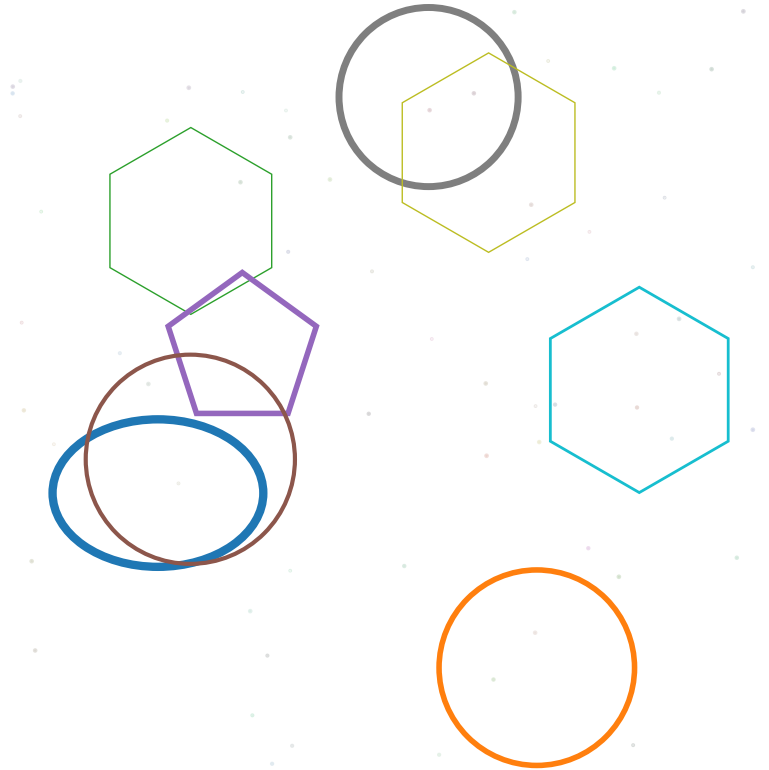[{"shape": "oval", "thickness": 3, "radius": 0.68, "center": [0.205, 0.36]}, {"shape": "circle", "thickness": 2, "radius": 0.63, "center": [0.697, 0.133]}, {"shape": "hexagon", "thickness": 0.5, "radius": 0.61, "center": [0.248, 0.713]}, {"shape": "pentagon", "thickness": 2, "radius": 0.51, "center": [0.315, 0.545]}, {"shape": "circle", "thickness": 1.5, "radius": 0.68, "center": [0.247, 0.404]}, {"shape": "circle", "thickness": 2.5, "radius": 0.58, "center": [0.557, 0.874]}, {"shape": "hexagon", "thickness": 0.5, "radius": 0.65, "center": [0.635, 0.802]}, {"shape": "hexagon", "thickness": 1, "radius": 0.67, "center": [0.83, 0.494]}]